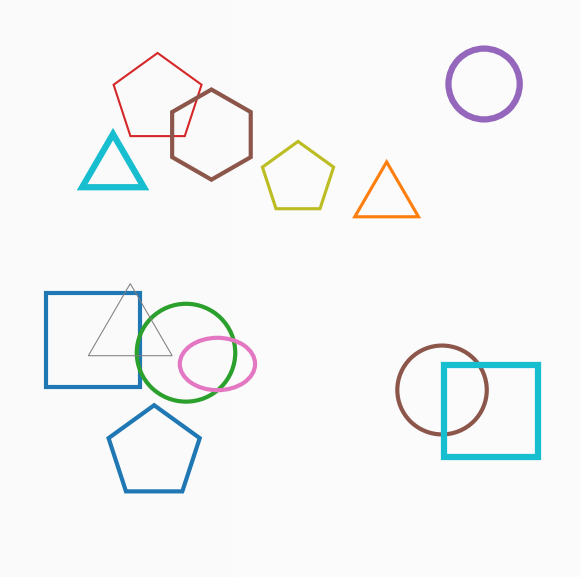[{"shape": "pentagon", "thickness": 2, "radius": 0.41, "center": [0.265, 0.215]}, {"shape": "square", "thickness": 2, "radius": 0.4, "center": [0.16, 0.41]}, {"shape": "triangle", "thickness": 1.5, "radius": 0.32, "center": [0.665, 0.655]}, {"shape": "circle", "thickness": 2, "radius": 0.42, "center": [0.32, 0.388]}, {"shape": "pentagon", "thickness": 1, "radius": 0.4, "center": [0.271, 0.828]}, {"shape": "circle", "thickness": 3, "radius": 0.31, "center": [0.833, 0.854]}, {"shape": "hexagon", "thickness": 2, "radius": 0.39, "center": [0.364, 0.766]}, {"shape": "circle", "thickness": 2, "radius": 0.38, "center": [0.761, 0.324]}, {"shape": "oval", "thickness": 2, "radius": 0.32, "center": [0.374, 0.369]}, {"shape": "triangle", "thickness": 0.5, "radius": 0.42, "center": [0.224, 0.425]}, {"shape": "pentagon", "thickness": 1.5, "radius": 0.32, "center": [0.513, 0.69]}, {"shape": "triangle", "thickness": 3, "radius": 0.31, "center": [0.194, 0.706]}, {"shape": "square", "thickness": 3, "radius": 0.4, "center": [0.845, 0.288]}]